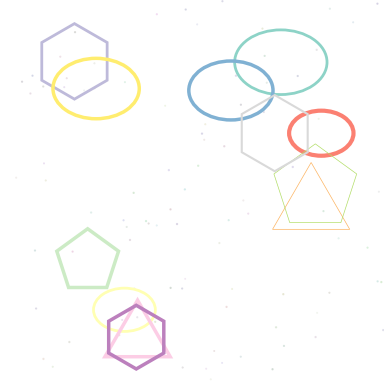[{"shape": "oval", "thickness": 2, "radius": 0.6, "center": [0.729, 0.838]}, {"shape": "oval", "thickness": 2, "radius": 0.4, "center": [0.323, 0.195]}, {"shape": "hexagon", "thickness": 2, "radius": 0.49, "center": [0.193, 0.841]}, {"shape": "oval", "thickness": 3, "radius": 0.42, "center": [0.835, 0.654]}, {"shape": "oval", "thickness": 2.5, "radius": 0.55, "center": [0.6, 0.765]}, {"shape": "triangle", "thickness": 0.5, "radius": 0.58, "center": [0.808, 0.462]}, {"shape": "pentagon", "thickness": 0.5, "radius": 0.57, "center": [0.819, 0.513]}, {"shape": "triangle", "thickness": 2.5, "radius": 0.49, "center": [0.357, 0.122]}, {"shape": "hexagon", "thickness": 1.5, "radius": 0.49, "center": [0.714, 0.654]}, {"shape": "hexagon", "thickness": 2.5, "radius": 0.41, "center": [0.354, 0.124]}, {"shape": "pentagon", "thickness": 2.5, "radius": 0.42, "center": [0.228, 0.321]}, {"shape": "oval", "thickness": 2.5, "radius": 0.56, "center": [0.25, 0.77]}]